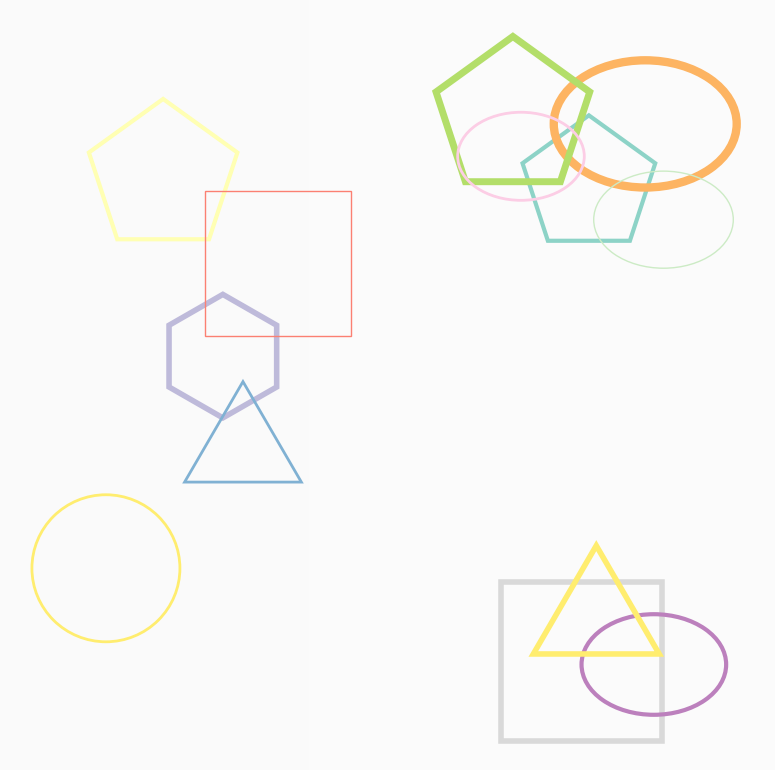[{"shape": "pentagon", "thickness": 1.5, "radius": 0.45, "center": [0.76, 0.76]}, {"shape": "pentagon", "thickness": 1.5, "radius": 0.5, "center": [0.21, 0.771]}, {"shape": "hexagon", "thickness": 2, "radius": 0.4, "center": [0.288, 0.537]}, {"shape": "square", "thickness": 0.5, "radius": 0.47, "center": [0.359, 0.658]}, {"shape": "triangle", "thickness": 1, "radius": 0.43, "center": [0.314, 0.417]}, {"shape": "oval", "thickness": 3, "radius": 0.59, "center": [0.833, 0.839]}, {"shape": "pentagon", "thickness": 2.5, "radius": 0.52, "center": [0.662, 0.848]}, {"shape": "oval", "thickness": 1, "radius": 0.41, "center": [0.672, 0.797]}, {"shape": "square", "thickness": 2, "radius": 0.52, "center": [0.75, 0.141]}, {"shape": "oval", "thickness": 1.5, "radius": 0.47, "center": [0.844, 0.137]}, {"shape": "oval", "thickness": 0.5, "radius": 0.45, "center": [0.856, 0.715]}, {"shape": "circle", "thickness": 1, "radius": 0.48, "center": [0.137, 0.262]}, {"shape": "triangle", "thickness": 2, "radius": 0.47, "center": [0.769, 0.198]}]